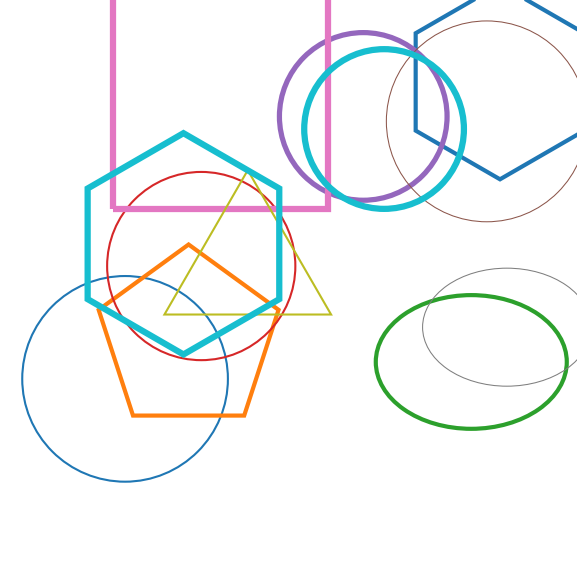[{"shape": "hexagon", "thickness": 2, "radius": 0.84, "center": [0.866, 0.857]}, {"shape": "circle", "thickness": 1, "radius": 0.89, "center": [0.217, 0.343]}, {"shape": "pentagon", "thickness": 2, "radius": 0.82, "center": [0.327, 0.412]}, {"shape": "oval", "thickness": 2, "radius": 0.83, "center": [0.816, 0.372]}, {"shape": "circle", "thickness": 1, "radius": 0.81, "center": [0.348, 0.538]}, {"shape": "circle", "thickness": 2.5, "radius": 0.73, "center": [0.629, 0.798]}, {"shape": "circle", "thickness": 0.5, "radius": 0.87, "center": [0.843, 0.789]}, {"shape": "square", "thickness": 3, "radius": 0.93, "center": [0.382, 0.824]}, {"shape": "oval", "thickness": 0.5, "radius": 0.73, "center": [0.878, 0.433]}, {"shape": "triangle", "thickness": 1, "radius": 0.83, "center": [0.429, 0.538]}, {"shape": "circle", "thickness": 3, "radius": 0.69, "center": [0.665, 0.776]}, {"shape": "hexagon", "thickness": 3, "radius": 0.96, "center": [0.318, 0.577]}]